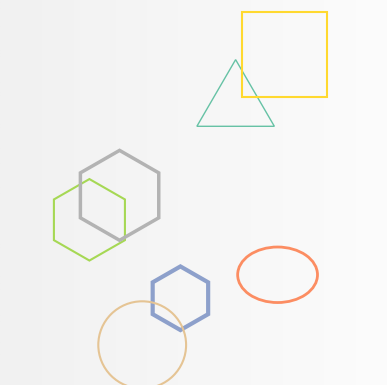[{"shape": "triangle", "thickness": 1, "radius": 0.58, "center": [0.608, 0.73]}, {"shape": "oval", "thickness": 2, "radius": 0.52, "center": [0.716, 0.286]}, {"shape": "hexagon", "thickness": 3, "radius": 0.41, "center": [0.466, 0.225]}, {"shape": "hexagon", "thickness": 1.5, "radius": 0.53, "center": [0.231, 0.429]}, {"shape": "square", "thickness": 1.5, "radius": 0.55, "center": [0.733, 0.858]}, {"shape": "circle", "thickness": 1.5, "radius": 0.57, "center": [0.367, 0.104]}, {"shape": "hexagon", "thickness": 2.5, "radius": 0.58, "center": [0.309, 0.493]}]